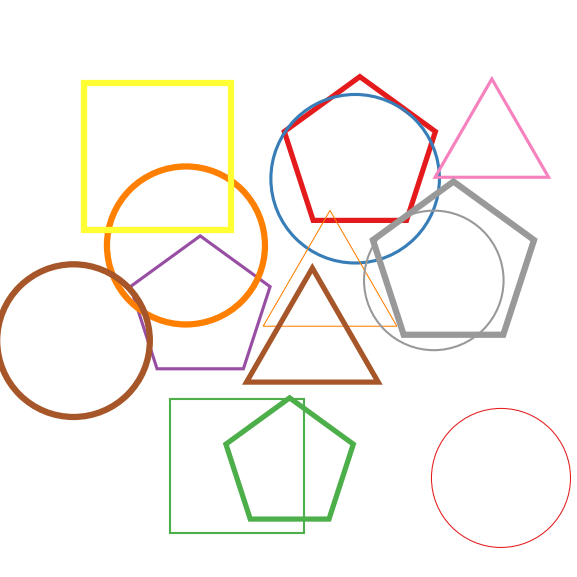[{"shape": "pentagon", "thickness": 2.5, "radius": 0.69, "center": [0.623, 0.729]}, {"shape": "circle", "thickness": 0.5, "radius": 0.6, "center": [0.868, 0.172]}, {"shape": "circle", "thickness": 1.5, "radius": 0.73, "center": [0.615, 0.69]}, {"shape": "square", "thickness": 1, "radius": 0.58, "center": [0.41, 0.192]}, {"shape": "pentagon", "thickness": 2.5, "radius": 0.58, "center": [0.501, 0.194]}, {"shape": "pentagon", "thickness": 1.5, "radius": 0.64, "center": [0.347, 0.463]}, {"shape": "triangle", "thickness": 0.5, "radius": 0.67, "center": [0.571, 0.501]}, {"shape": "circle", "thickness": 3, "radius": 0.68, "center": [0.322, 0.574]}, {"shape": "square", "thickness": 3, "radius": 0.63, "center": [0.273, 0.728]}, {"shape": "circle", "thickness": 3, "radius": 0.66, "center": [0.127, 0.409]}, {"shape": "triangle", "thickness": 2.5, "radius": 0.66, "center": [0.541, 0.403]}, {"shape": "triangle", "thickness": 1.5, "radius": 0.57, "center": [0.852, 0.749]}, {"shape": "pentagon", "thickness": 3, "radius": 0.73, "center": [0.785, 0.538]}, {"shape": "circle", "thickness": 1, "radius": 0.6, "center": [0.751, 0.514]}]